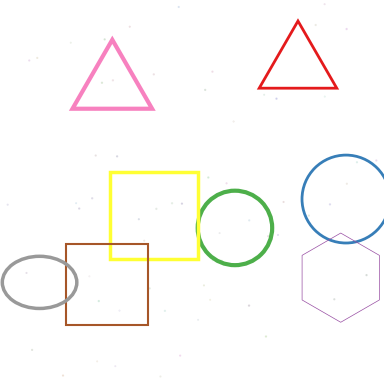[{"shape": "triangle", "thickness": 2, "radius": 0.58, "center": [0.774, 0.829]}, {"shape": "circle", "thickness": 2, "radius": 0.57, "center": [0.899, 0.483]}, {"shape": "circle", "thickness": 3, "radius": 0.48, "center": [0.61, 0.408]}, {"shape": "hexagon", "thickness": 0.5, "radius": 0.58, "center": [0.885, 0.279]}, {"shape": "square", "thickness": 2.5, "radius": 0.57, "center": [0.4, 0.441]}, {"shape": "square", "thickness": 1.5, "radius": 0.53, "center": [0.278, 0.261]}, {"shape": "triangle", "thickness": 3, "radius": 0.6, "center": [0.292, 0.777]}, {"shape": "oval", "thickness": 2.5, "radius": 0.48, "center": [0.103, 0.267]}]